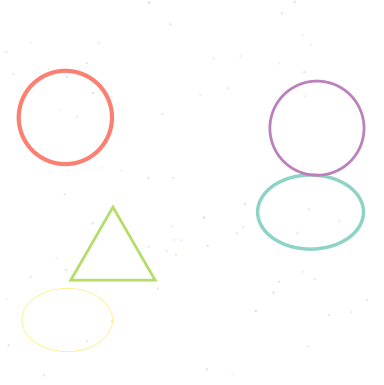[{"shape": "oval", "thickness": 2.5, "radius": 0.69, "center": [0.807, 0.449]}, {"shape": "circle", "thickness": 3, "radius": 0.61, "center": [0.17, 0.695]}, {"shape": "triangle", "thickness": 2, "radius": 0.63, "center": [0.293, 0.336]}, {"shape": "circle", "thickness": 2, "radius": 0.61, "center": [0.823, 0.667]}, {"shape": "oval", "thickness": 0.5, "radius": 0.59, "center": [0.175, 0.169]}]